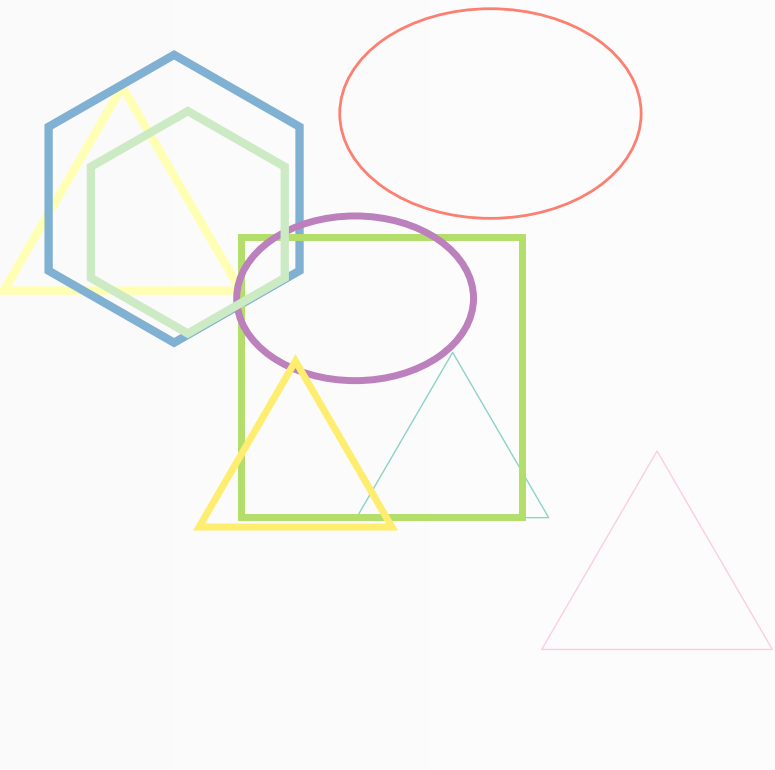[{"shape": "triangle", "thickness": 0.5, "radius": 0.72, "center": [0.584, 0.399]}, {"shape": "triangle", "thickness": 3, "radius": 0.88, "center": [0.158, 0.711]}, {"shape": "oval", "thickness": 1, "radius": 0.97, "center": [0.633, 0.853]}, {"shape": "hexagon", "thickness": 3, "radius": 0.93, "center": [0.225, 0.742]}, {"shape": "square", "thickness": 2.5, "radius": 0.91, "center": [0.492, 0.511]}, {"shape": "triangle", "thickness": 0.5, "radius": 0.86, "center": [0.848, 0.242]}, {"shape": "oval", "thickness": 2.5, "radius": 0.76, "center": [0.458, 0.613]}, {"shape": "hexagon", "thickness": 3, "radius": 0.72, "center": [0.242, 0.711]}, {"shape": "triangle", "thickness": 2.5, "radius": 0.72, "center": [0.381, 0.387]}]